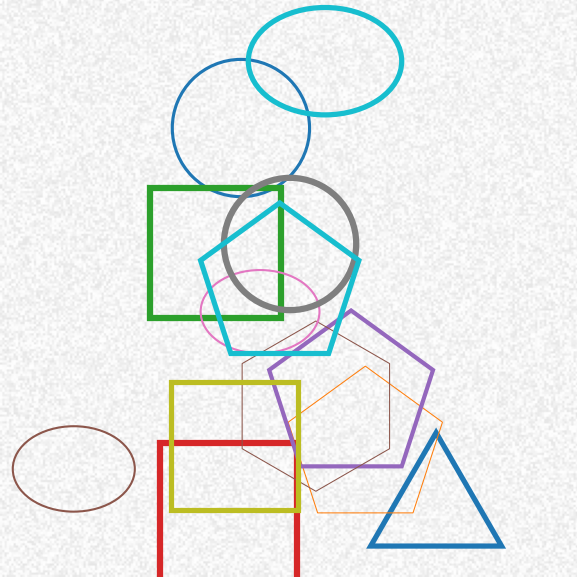[{"shape": "circle", "thickness": 1.5, "radius": 0.59, "center": [0.417, 0.777]}, {"shape": "triangle", "thickness": 2.5, "radius": 0.65, "center": [0.755, 0.119]}, {"shape": "pentagon", "thickness": 0.5, "radius": 0.7, "center": [0.633, 0.225]}, {"shape": "square", "thickness": 3, "radius": 0.56, "center": [0.373, 0.561]}, {"shape": "square", "thickness": 3, "radius": 0.6, "center": [0.396, 0.113]}, {"shape": "pentagon", "thickness": 2, "radius": 0.75, "center": [0.608, 0.312]}, {"shape": "hexagon", "thickness": 0.5, "radius": 0.74, "center": [0.547, 0.296]}, {"shape": "oval", "thickness": 1, "radius": 0.53, "center": [0.128, 0.187]}, {"shape": "oval", "thickness": 1, "radius": 0.51, "center": [0.45, 0.46]}, {"shape": "circle", "thickness": 3, "radius": 0.57, "center": [0.502, 0.577]}, {"shape": "square", "thickness": 2.5, "radius": 0.55, "center": [0.406, 0.227]}, {"shape": "pentagon", "thickness": 2.5, "radius": 0.72, "center": [0.484, 0.504]}, {"shape": "oval", "thickness": 2.5, "radius": 0.66, "center": [0.563, 0.893]}]